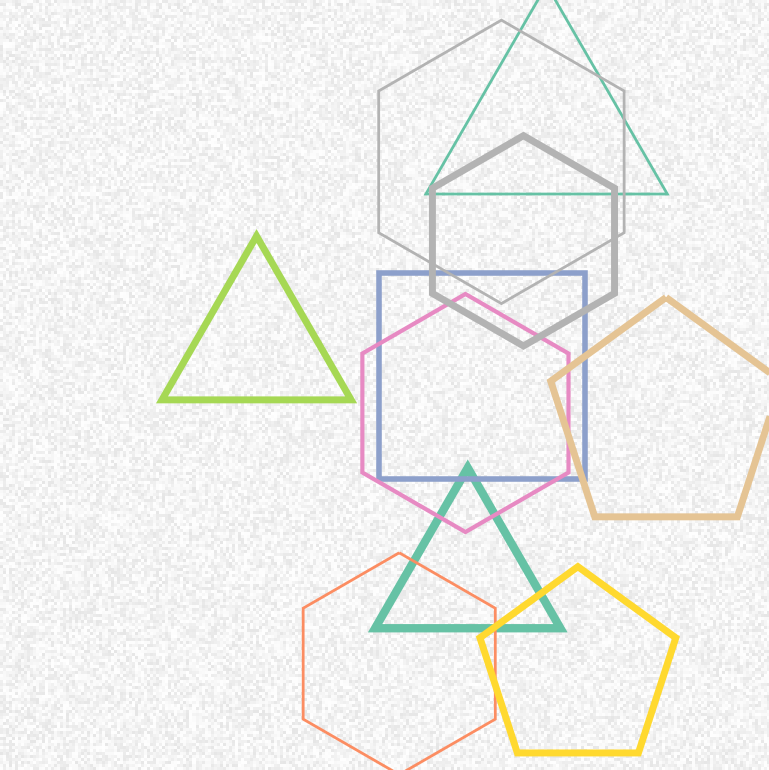[{"shape": "triangle", "thickness": 1, "radius": 0.91, "center": [0.71, 0.839]}, {"shape": "triangle", "thickness": 3, "radius": 0.69, "center": [0.607, 0.254]}, {"shape": "hexagon", "thickness": 1, "radius": 0.72, "center": [0.518, 0.138]}, {"shape": "square", "thickness": 2, "radius": 0.67, "center": [0.626, 0.512]}, {"shape": "hexagon", "thickness": 1.5, "radius": 0.77, "center": [0.604, 0.464]}, {"shape": "triangle", "thickness": 2.5, "radius": 0.71, "center": [0.333, 0.552]}, {"shape": "pentagon", "thickness": 2.5, "radius": 0.67, "center": [0.751, 0.13]}, {"shape": "pentagon", "thickness": 2.5, "radius": 0.79, "center": [0.865, 0.456]}, {"shape": "hexagon", "thickness": 2.5, "radius": 0.68, "center": [0.68, 0.687]}, {"shape": "hexagon", "thickness": 1, "radius": 0.92, "center": [0.651, 0.79]}]